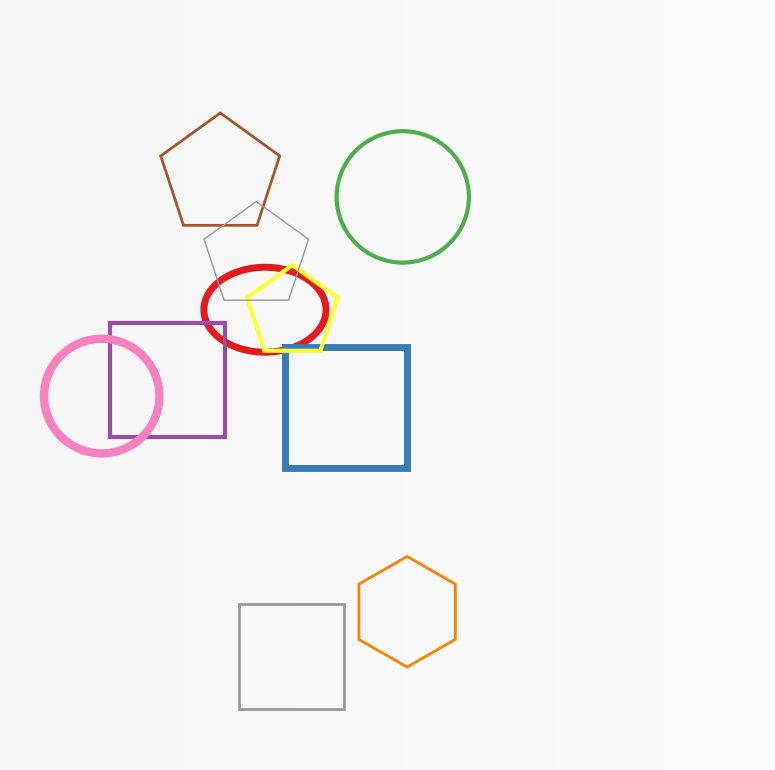[{"shape": "oval", "thickness": 2.5, "radius": 0.39, "center": [0.342, 0.598]}, {"shape": "square", "thickness": 2.5, "radius": 0.39, "center": [0.447, 0.471]}, {"shape": "circle", "thickness": 1.5, "radius": 0.43, "center": [0.52, 0.744]}, {"shape": "square", "thickness": 1.5, "radius": 0.37, "center": [0.216, 0.506]}, {"shape": "hexagon", "thickness": 1, "radius": 0.36, "center": [0.525, 0.205]}, {"shape": "pentagon", "thickness": 1.5, "radius": 0.31, "center": [0.377, 0.594]}, {"shape": "pentagon", "thickness": 1, "radius": 0.4, "center": [0.284, 0.773]}, {"shape": "circle", "thickness": 3, "radius": 0.37, "center": [0.131, 0.486]}, {"shape": "pentagon", "thickness": 0.5, "radius": 0.35, "center": [0.331, 0.667]}, {"shape": "square", "thickness": 1, "radius": 0.34, "center": [0.376, 0.147]}]